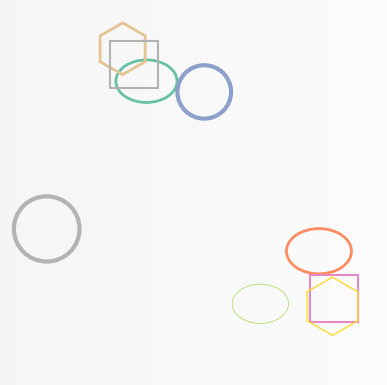[{"shape": "oval", "thickness": 2, "radius": 0.39, "center": [0.378, 0.789]}, {"shape": "oval", "thickness": 2, "radius": 0.42, "center": [0.823, 0.348]}, {"shape": "circle", "thickness": 3, "radius": 0.35, "center": [0.527, 0.761]}, {"shape": "square", "thickness": 1.5, "radius": 0.31, "center": [0.862, 0.225]}, {"shape": "oval", "thickness": 0.5, "radius": 0.36, "center": [0.672, 0.211]}, {"shape": "hexagon", "thickness": 1, "radius": 0.38, "center": [0.858, 0.205]}, {"shape": "hexagon", "thickness": 2, "radius": 0.34, "center": [0.316, 0.873]}, {"shape": "square", "thickness": 1.5, "radius": 0.31, "center": [0.345, 0.832]}, {"shape": "circle", "thickness": 3, "radius": 0.42, "center": [0.121, 0.405]}]